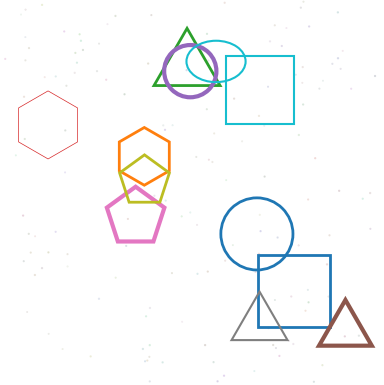[{"shape": "square", "thickness": 2, "radius": 0.47, "center": [0.763, 0.244]}, {"shape": "circle", "thickness": 2, "radius": 0.47, "center": [0.667, 0.392]}, {"shape": "hexagon", "thickness": 2, "radius": 0.37, "center": [0.375, 0.594]}, {"shape": "triangle", "thickness": 2, "radius": 0.5, "center": [0.486, 0.827]}, {"shape": "hexagon", "thickness": 0.5, "radius": 0.44, "center": [0.125, 0.676]}, {"shape": "circle", "thickness": 3, "radius": 0.34, "center": [0.494, 0.815]}, {"shape": "triangle", "thickness": 3, "radius": 0.4, "center": [0.897, 0.142]}, {"shape": "pentagon", "thickness": 3, "radius": 0.39, "center": [0.352, 0.436]}, {"shape": "triangle", "thickness": 1.5, "radius": 0.42, "center": [0.674, 0.159]}, {"shape": "pentagon", "thickness": 2, "radius": 0.34, "center": [0.375, 0.53]}, {"shape": "oval", "thickness": 1.5, "radius": 0.38, "center": [0.561, 0.84]}, {"shape": "square", "thickness": 1.5, "radius": 0.44, "center": [0.676, 0.767]}]